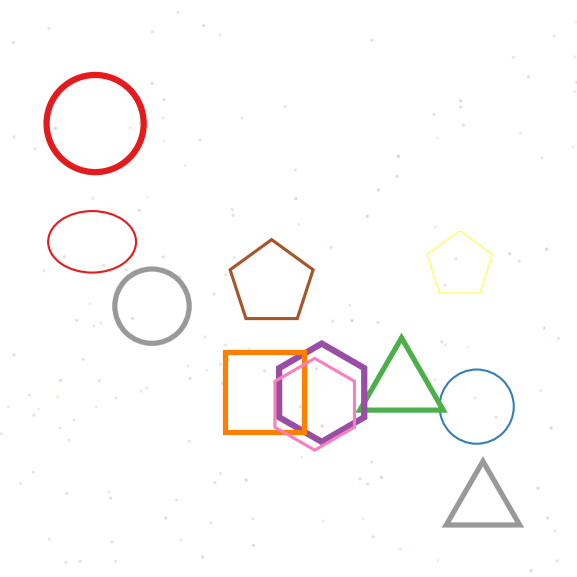[{"shape": "oval", "thickness": 1, "radius": 0.38, "center": [0.159, 0.58]}, {"shape": "circle", "thickness": 3, "radius": 0.42, "center": [0.165, 0.785]}, {"shape": "circle", "thickness": 1, "radius": 0.32, "center": [0.825, 0.295]}, {"shape": "triangle", "thickness": 2.5, "radius": 0.42, "center": [0.695, 0.331]}, {"shape": "hexagon", "thickness": 3, "radius": 0.43, "center": [0.557, 0.319]}, {"shape": "square", "thickness": 2.5, "radius": 0.34, "center": [0.458, 0.32]}, {"shape": "pentagon", "thickness": 0.5, "radius": 0.3, "center": [0.796, 0.54]}, {"shape": "pentagon", "thickness": 1.5, "radius": 0.38, "center": [0.47, 0.509]}, {"shape": "hexagon", "thickness": 1.5, "radius": 0.4, "center": [0.545, 0.299]}, {"shape": "triangle", "thickness": 2.5, "radius": 0.37, "center": [0.836, 0.127]}, {"shape": "circle", "thickness": 2.5, "radius": 0.32, "center": [0.263, 0.469]}]